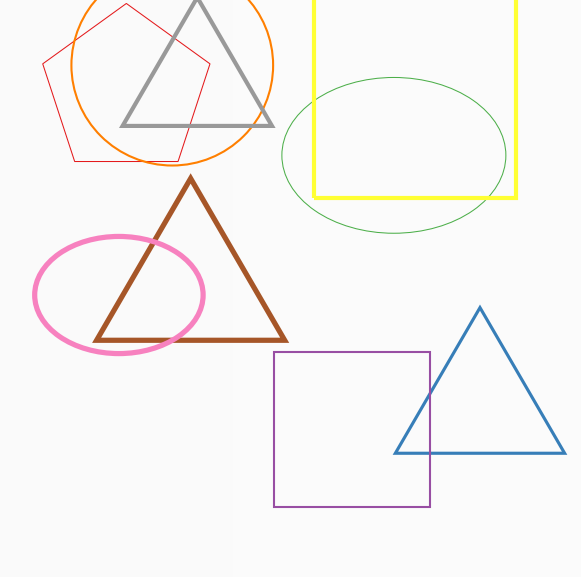[{"shape": "pentagon", "thickness": 0.5, "radius": 0.76, "center": [0.217, 0.842]}, {"shape": "triangle", "thickness": 1.5, "radius": 0.84, "center": [0.826, 0.298]}, {"shape": "oval", "thickness": 0.5, "radius": 0.96, "center": [0.678, 0.73]}, {"shape": "square", "thickness": 1, "radius": 0.67, "center": [0.606, 0.255]}, {"shape": "circle", "thickness": 1, "radius": 0.87, "center": [0.296, 0.886]}, {"shape": "square", "thickness": 2, "radius": 0.87, "center": [0.714, 0.83]}, {"shape": "triangle", "thickness": 2.5, "radius": 0.93, "center": [0.328, 0.503]}, {"shape": "oval", "thickness": 2.5, "radius": 0.72, "center": [0.205, 0.488]}, {"shape": "triangle", "thickness": 2, "radius": 0.74, "center": [0.339, 0.855]}]